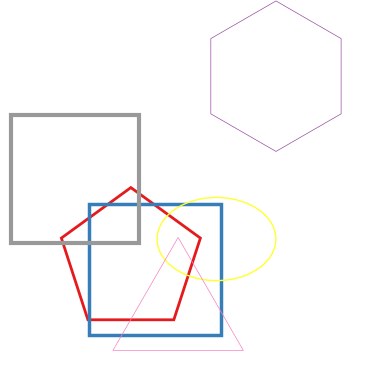[{"shape": "pentagon", "thickness": 2, "radius": 0.95, "center": [0.34, 0.323]}, {"shape": "square", "thickness": 2.5, "radius": 0.85, "center": [0.403, 0.3]}, {"shape": "hexagon", "thickness": 0.5, "radius": 0.98, "center": [0.717, 0.802]}, {"shape": "oval", "thickness": 1, "radius": 0.77, "center": [0.562, 0.379]}, {"shape": "triangle", "thickness": 0.5, "radius": 0.98, "center": [0.463, 0.188]}, {"shape": "square", "thickness": 3, "radius": 0.83, "center": [0.195, 0.535]}]